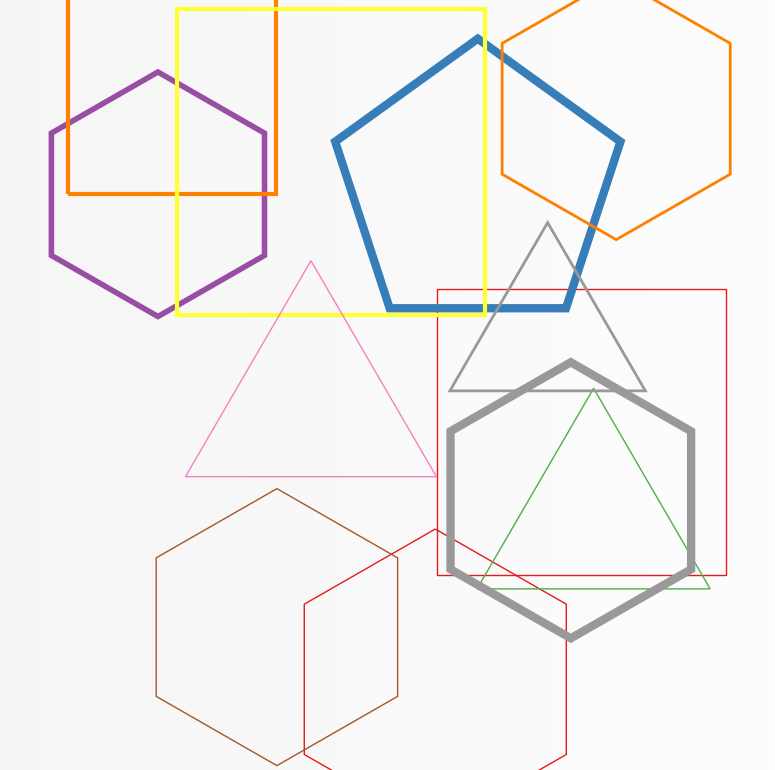[{"shape": "hexagon", "thickness": 0.5, "radius": 0.98, "center": [0.562, 0.118]}, {"shape": "square", "thickness": 0.5, "radius": 0.93, "center": [0.75, 0.439]}, {"shape": "pentagon", "thickness": 3, "radius": 0.97, "center": [0.617, 0.756]}, {"shape": "triangle", "thickness": 0.5, "radius": 0.87, "center": [0.766, 0.322]}, {"shape": "hexagon", "thickness": 2, "radius": 0.79, "center": [0.204, 0.748]}, {"shape": "square", "thickness": 1.5, "radius": 0.67, "center": [0.222, 0.883]}, {"shape": "hexagon", "thickness": 1, "radius": 0.85, "center": [0.795, 0.859]}, {"shape": "square", "thickness": 1.5, "radius": 0.99, "center": [0.427, 0.79]}, {"shape": "hexagon", "thickness": 0.5, "radius": 0.9, "center": [0.357, 0.186]}, {"shape": "triangle", "thickness": 0.5, "radius": 0.93, "center": [0.401, 0.474]}, {"shape": "hexagon", "thickness": 3, "radius": 0.9, "center": [0.737, 0.35]}, {"shape": "triangle", "thickness": 1, "radius": 0.73, "center": [0.707, 0.565]}]